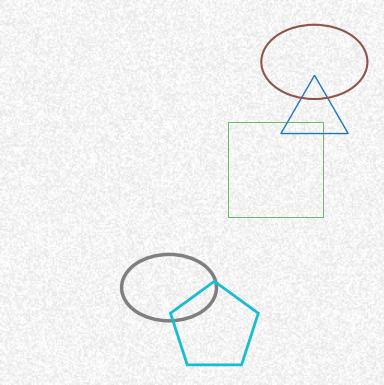[{"shape": "triangle", "thickness": 1, "radius": 0.5, "center": [0.817, 0.704]}, {"shape": "square", "thickness": 0.5, "radius": 0.62, "center": [0.715, 0.56]}, {"shape": "oval", "thickness": 1.5, "radius": 0.69, "center": [0.817, 0.839]}, {"shape": "oval", "thickness": 2.5, "radius": 0.62, "center": [0.439, 0.253]}, {"shape": "pentagon", "thickness": 2, "radius": 0.6, "center": [0.557, 0.149]}]